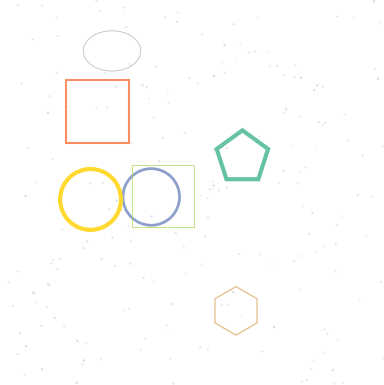[{"shape": "pentagon", "thickness": 3, "radius": 0.35, "center": [0.63, 0.591]}, {"shape": "square", "thickness": 1.5, "radius": 0.41, "center": [0.252, 0.71]}, {"shape": "circle", "thickness": 2, "radius": 0.37, "center": [0.393, 0.488]}, {"shape": "square", "thickness": 0.5, "radius": 0.4, "center": [0.424, 0.491]}, {"shape": "circle", "thickness": 3, "radius": 0.39, "center": [0.235, 0.482]}, {"shape": "hexagon", "thickness": 1, "radius": 0.32, "center": [0.613, 0.193]}, {"shape": "oval", "thickness": 0.5, "radius": 0.37, "center": [0.291, 0.868]}]